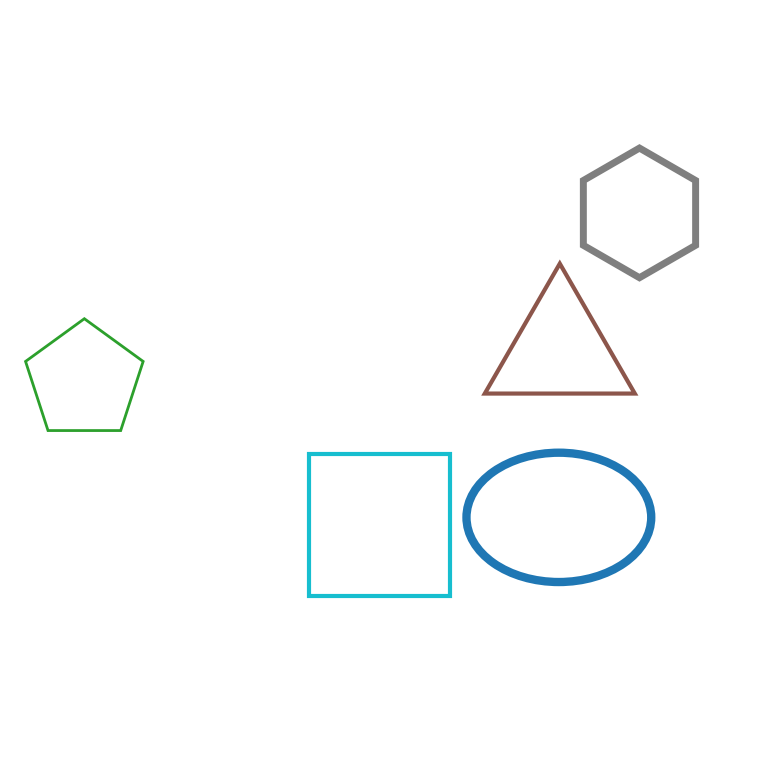[{"shape": "oval", "thickness": 3, "radius": 0.6, "center": [0.726, 0.328]}, {"shape": "pentagon", "thickness": 1, "radius": 0.4, "center": [0.11, 0.506]}, {"shape": "triangle", "thickness": 1.5, "radius": 0.56, "center": [0.727, 0.545]}, {"shape": "hexagon", "thickness": 2.5, "radius": 0.42, "center": [0.83, 0.724]}, {"shape": "square", "thickness": 1.5, "radius": 0.46, "center": [0.493, 0.318]}]